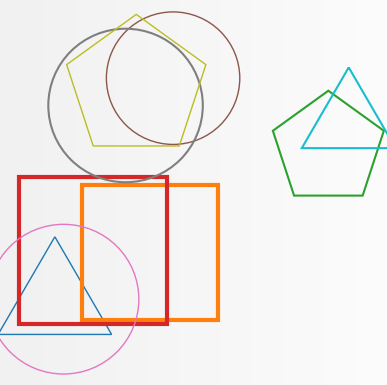[{"shape": "triangle", "thickness": 1, "radius": 0.85, "center": [0.142, 0.216]}, {"shape": "square", "thickness": 3, "radius": 0.87, "center": [0.387, 0.344]}, {"shape": "pentagon", "thickness": 1.5, "radius": 0.75, "center": [0.847, 0.614]}, {"shape": "square", "thickness": 3, "radius": 0.96, "center": [0.24, 0.349]}, {"shape": "circle", "thickness": 1, "radius": 0.86, "center": [0.447, 0.797]}, {"shape": "circle", "thickness": 1, "radius": 0.97, "center": [0.164, 0.223]}, {"shape": "circle", "thickness": 1.5, "radius": 1.0, "center": [0.324, 0.726]}, {"shape": "pentagon", "thickness": 1, "radius": 0.94, "center": [0.352, 0.774]}, {"shape": "triangle", "thickness": 1.5, "radius": 0.7, "center": [0.9, 0.685]}]